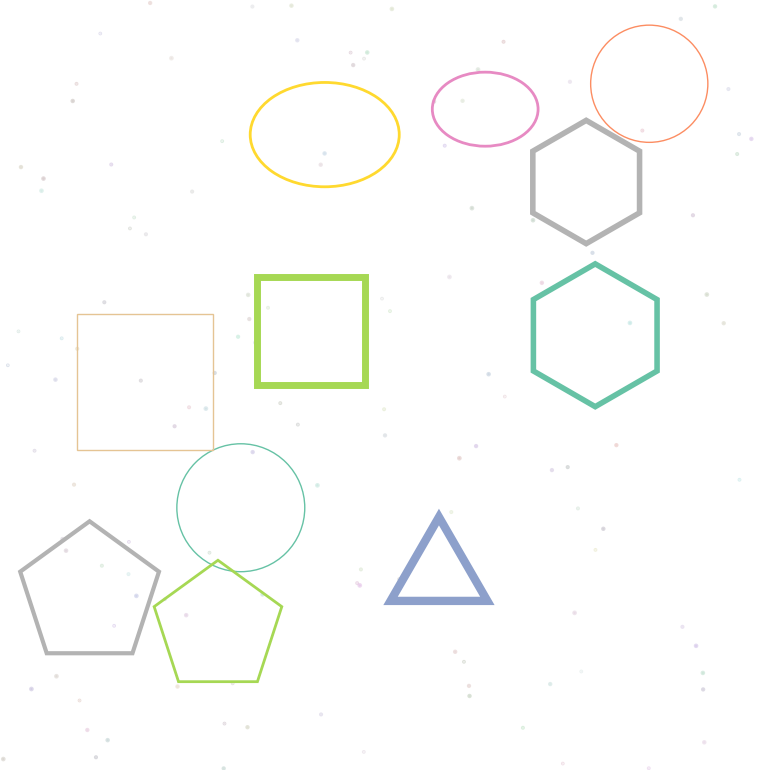[{"shape": "hexagon", "thickness": 2, "radius": 0.46, "center": [0.773, 0.565]}, {"shape": "circle", "thickness": 0.5, "radius": 0.42, "center": [0.313, 0.341]}, {"shape": "circle", "thickness": 0.5, "radius": 0.38, "center": [0.843, 0.891]}, {"shape": "triangle", "thickness": 3, "radius": 0.36, "center": [0.57, 0.256]}, {"shape": "oval", "thickness": 1, "radius": 0.34, "center": [0.63, 0.858]}, {"shape": "square", "thickness": 2.5, "radius": 0.35, "center": [0.404, 0.57]}, {"shape": "pentagon", "thickness": 1, "radius": 0.44, "center": [0.283, 0.185]}, {"shape": "oval", "thickness": 1, "radius": 0.48, "center": [0.422, 0.825]}, {"shape": "square", "thickness": 0.5, "radius": 0.44, "center": [0.188, 0.504]}, {"shape": "hexagon", "thickness": 2, "radius": 0.4, "center": [0.761, 0.764]}, {"shape": "pentagon", "thickness": 1.5, "radius": 0.47, "center": [0.116, 0.228]}]